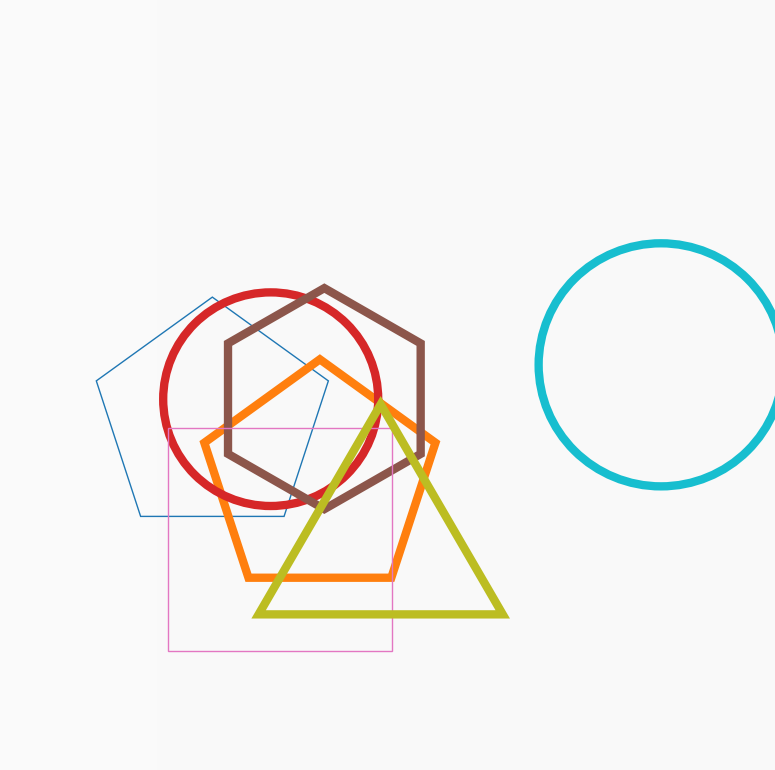[{"shape": "pentagon", "thickness": 0.5, "radius": 0.79, "center": [0.274, 0.457]}, {"shape": "pentagon", "thickness": 3, "radius": 0.78, "center": [0.413, 0.377]}, {"shape": "circle", "thickness": 3, "radius": 0.69, "center": [0.349, 0.482]}, {"shape": "hexagon", "thickness": 3, "radius": 0.72, "center": [0.419, 0.482]}, {"shape": "square", "thickness": 0.5, "radius": 0.72, "center": [0.361, 0.299]}, {"shape": "triangle", "thickness": 3, "radius": 0.91, "center": [0.491, 0.293]}, {"shape": "circle", "thickness": 3, "radius": 0.79, "center": [0.853, 0.526]}]